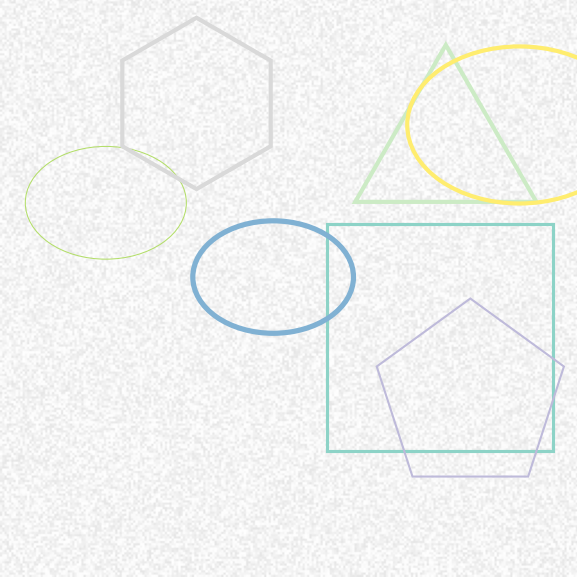[{"shape": "square", "thickness": 1.5, "radius": 0.98, "center": [0.762, 0.414]}, {"shape": "pentagon", "thickness": 1, "radius": 0.85, "center": [0.814, 0.312]}, {"shape": "oval", "thickness": 2.5, "radius": 0.7, "center": [0.473, 0.519]}, {"shape": "oval", "thickness": 0.5, "radius": 0.7, "center": [0.183, 0.648]}, {"shape": "hexagon", "thickness": 2, "radius": 0.74, "center": [0.34, 0.82]}, {"shape": "triangle", "thickness": 2, "radius": 0.91, "center": [0.772, 0.74]}, {"shape": "oval", "thickness": 2, "radius": 0.97, "center": [0.899, 0.783]}]